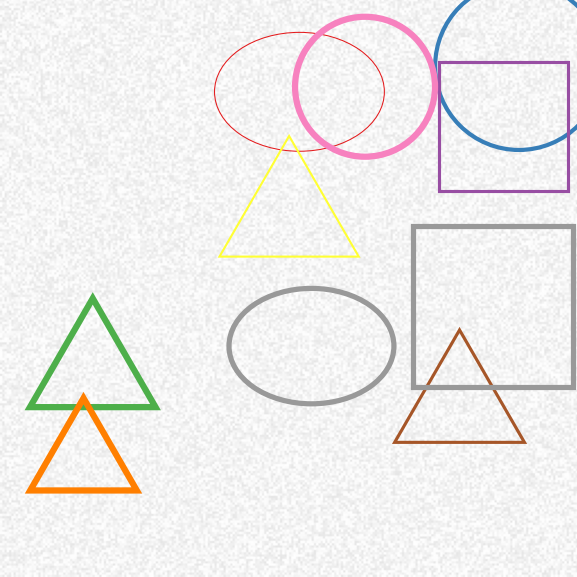[{"shape": "oval", "thickness": 0.5, "radius": 0.74, "center": [0.519, 0.84]}, {"shape": "circle", "thickness": 2, "radius": 0.73, "center": [0.899, 0.885]}, {"shape": "triangle", "thickness": 3, "radius": 0.63, "center": [0.161, 0.357]}, {"shape": "square", "thickness": 1.5, "radius": 0.56, "center": [0.872, 0.78]}, {"shape": "triangle", "thickness": 3, "radius": 0.53, "center": [0.145, 0.203]}, {"shape": "triangle", "thickness": 1, "radius": 0.7, "center": [0.501, 0.624]}, {"shape": "triangle", "thickness": 1.5, "radius": 0.65, "center": [0.796, 0.298]}, {"shape": "circle", "thickness": 3, "radius": 0.61, "center": [0.632, 0.849]}, {"shape": "square", "thickness": 2.5, "radius": 0.7, "center": [0.854, 0.469]}, {"shape": "oval", "thickness": 2.5, "radius": 0.71, "center": [0.539, 0.4]}]